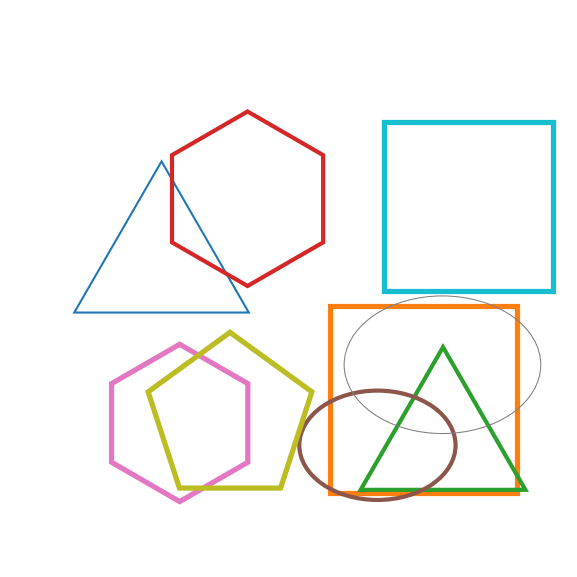[{"shape": "triangle", "thickness": 1, "radius": 0.87, "center": [0.28, 0.545]}, {"shape": "square", "thickness": 2.5, "radius": 0.81, "center": [0.734, 0.307]}, {"shape": "triangle", "thickness": 2, "radius": 0.82, "center": [0.767, 0.233]}, {"shape": "hexagon", "thickness": 2, "radius": 0.76, "center": [0.429, 0.655]}, {"shape": "oval", "thickness": 2, "radius": 0.68, "center": [0.654, 0.228]}, {"shape": "hexagon", "thickness": 2.5, "radius": 0.68, "center": [0.311, 0.267]}, {"shape": "oval", "thickness": 0.5, "radius": 0.85, "center": [0.766, 0.368]}, {"shape": "pentagon", "thickness": 2.5, "radius": 0.75, "center": [0.398, 0.275]}, {"shape": "square", "thickness": 2.5, "radius": 0.73, "center": [0.812, 0.642]}]